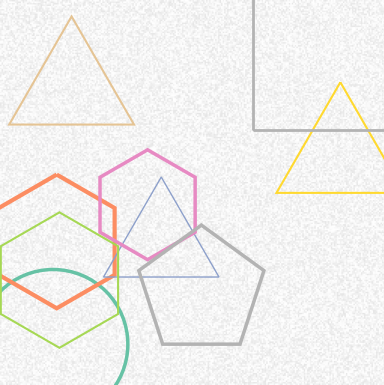[{"shape": "circle", "thickness": 2.5, "radius": 0.97, "center": [0.138, 0.106]}, {"shape": "hexagon", "thickness": 3, "radius": 0.87, "center": [0.147, 0.373]}, {"shape": "triangle", "thickness": 1, "radius": 0.87, "center": [0.419, 0.367]}, {"shape": "hexagon", "thickness": 2.5, "radius": 0.71, "center": [0.383, 0.468]}, {"shape": "hexagon", "thickness": 1.5, "radius": 0.88, "center": [0.154, 0.272]}, {"shape": "triangle", "thickness": 1.5, "radius": 0.96, "center": [0.884, 0.595]}, {"shape": "triangle", "thickness": 1.5, "radius": 0.94, "center": [0.186, 0.77]}, {"shape": "pentagon", "thickness": 2.5, "radius": 0.85, "center": [0.523, 0.244]}, {"shape": "square", "thickness": 2, "radius": 0.91, "center": [0.837, 0.845]}]